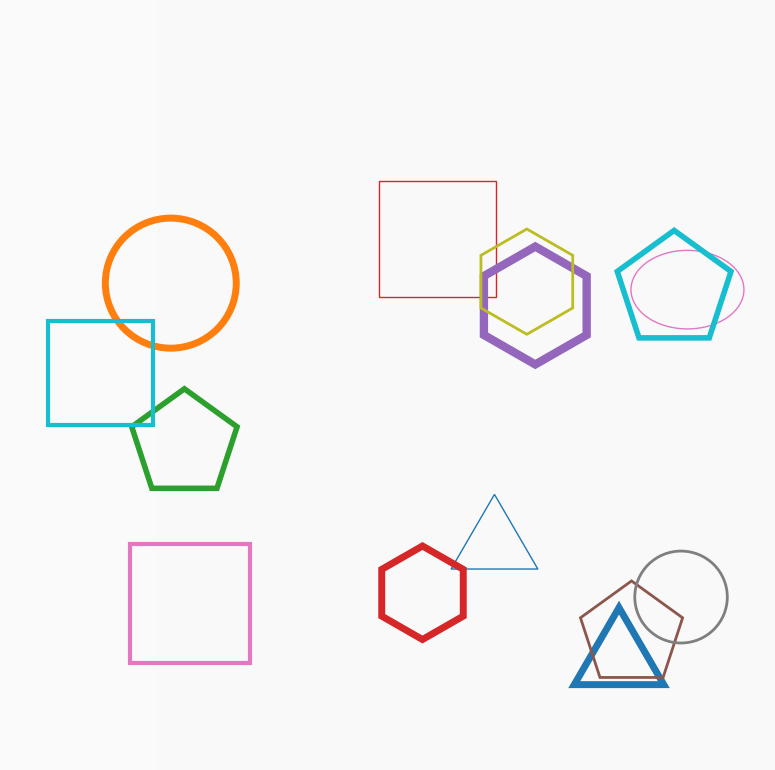[{"shape": "triangle", "thickness": 0.5, "radius": 0.32, "center": [0.638, 0.293]}, {"shape": "triangle", "thickness": 2.5, "radius": 0.33, "center": [0.799, 0.144]}, {"shape": "circle", "thickness": 2.5, "radius": 0.42, "center": [0.22, 0.632]}, {"shape": "pentagon", "thickness": 2, "radius": 0.36, "center": [0.238, 0.424]}, {"shape": "square", "thickness": 0.5, "radius": 0.38, "center": [0.565, 0.689]}, {"shape": "hexagon", "thickness": 2.5, "radius": 0.3, "center": [0.545, 0.23]}, {"shape": "hexagon", "thickness": 3, "radius": 0.38, "center": [0.691, 0.603]}, {"shape": "pentagon", "thickness": 1, "radius": 0.35, "center": [0.815, 0.176]}, {"shape": "oval", "thickness": 0.5, "radius": 0.36, "center": [0.887, 0.624]}, {"shape": "square", "thickness": 1.5, "radius": 0.39, "center": [0.245, 0.216]}, {"shape": "circle", "thickness": 1, "radius": 0.3, "center": [0.879, 0.225]}, {"shape": "hexagon", "thickness": 1, "radius": 0.34, "center": [0.68, 0.634]}, {"shape": "pentagon", "thickness": 2, "radius": 0.39, "center": [0.87, 0.624]}, {"shape": "square", "thickness": 1.5, "radius": 0.34, "center": [0.13, 0.515]}]